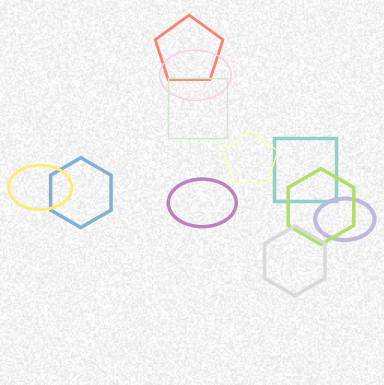[{"shape": "square", "thickness": 2.5, "radius": 0.41, "center": [0.792, 0.56]}, {"shape": "pentagon", "thickness": 1, "radius": 0.38, "center": [0.65, 0.585]}, {"shape": "oval", "thickness": 3, "radius": 0.38, "center": [0.896, 0.43]}, {"shape": "pentagon", "thickness": 2, "radius": 0.46, "center": [0.491, 0.868]}, {"shape": "hexagon", "thickness": 2.5, "radius": 0.45, "center": [0.21, 0.5]}, {"shape": "hexagon", "thickness": 2.5, "radius": 0.49, "center": [0.834, 0.464]}, {"shape": "oval", "thickness": 1, "radius": 0.46, "center": [0.507, 0.805]}, {"shape": "hexagon", "thickness": 2.5, "radius": 0.45, "center": [0.766, 0.322]}, {"shape": "oval", "thickness": 2.5, "radius": 0.44, "center": [0.525, 0.473]}, {"shape": "square", "thickness": 1, "radius": 0.39, "center": [0.513, 0.719]}, {"shape": "oval", "thickness": 2, "radius": 0.41, "center": [0.104, 0.513]}]